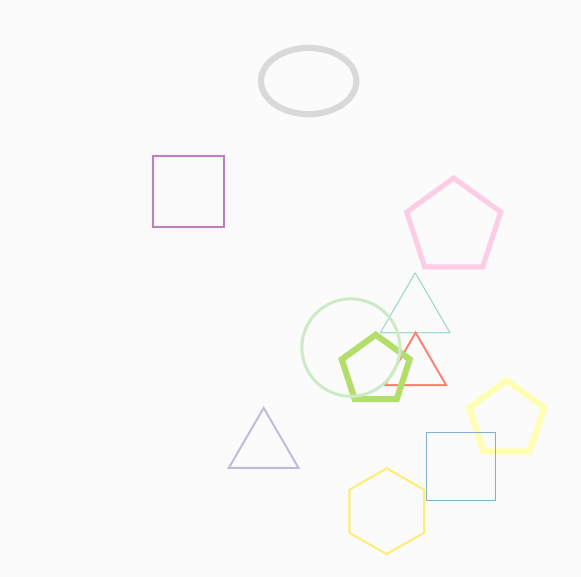[{"shape": "triangle", "thickness": 0.5, "radius": 0.35, "center": [0.714, 0.458]}, {"shape": "pentagon", "thickness": 3, "radius": 0.34, "center": [0.872, 0.272]}, {"shape": "triangle", "thickness": 1, "radius": 0.35, "center": [0.454, 0.223]}, {"shape": "triangle", "thickness": 1, "radius": 0.3, "center": [0.715, 0.363]}, {"shape": "square", "thickness": 0.5, "radius": 0.3, "center": [0.793, 0.192]}, {"shape": "pentagon", "thickness": 3, "radius": 0.31, "center": [0.646, 0.358]}, {"shape": "pentagon", "thickness": 2.5, "radius": 0.43, "center": [0.781, 0.606]}, {"shape": "oval", "thickness": 3, "radius": 0.41, "center": [0.531, 0.859]}, {"shape": "square", "thickness": 1, "radius": 0.31, "center": [0.325, 0.668]}, {"shape": "circle", "thickness": 1.5, "radius": 0.42, "center": [0.604, 0.397]}, {"shape": "hexagon", "thickness": 1, "radius": 0.37, "center": [0.665, 0.114]}]